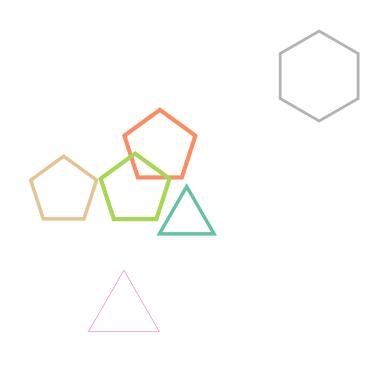[{"shape": "triangle", "thickness": 2.5, "radius": 0.41, "center": [0.485, 0.434]}, {"shape": "pentagon", "thickness": 3, "radius": 0.49, "center": [0.415, 0.618]}, {"shape": "triangle", "thickness": 0.5, "radius": 0.53, "center": [0.322, 0.192]}, {"shape": "pentagon", "thickness": 3, "radius": 0.47, "center": [0.351, 0.507]}, {"shape": "pentagon", "thickness": 2.5, "radius": 0.45, "center": [0.165, 0.504]}, {"shape": "hexagon", "thickness": 2, "radius": 0.58, "center": [0.829, 0.803]}]